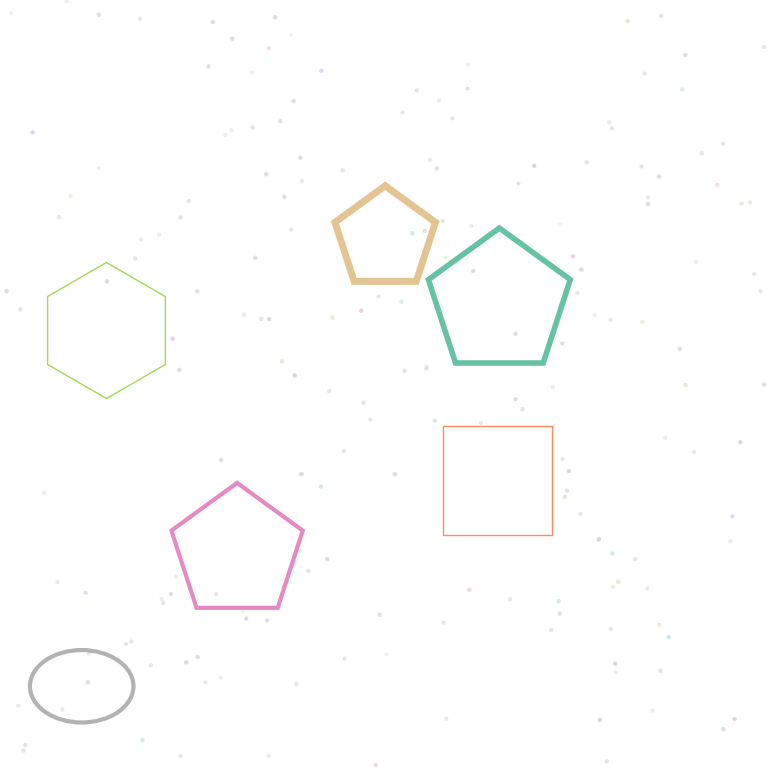[{"shape": "pentagon", "thickness": 2, "radius": 0.48, "center": [0.649, 0.607]}, {"shape": "square", "thickness": 0.5, "radius": 0.36, "center": [0.646, 0.376]}, {"shape": "pentagon", "thickness": 1.5, "radius": 0.45, "center": [0.308, 0.283]}, {"shape": "hexagon", "thickness": 0.5, "radius": 0.44, "center": [0.138, 0.571]}, {"shape": "pentagon", "thickness": 2.5, "radius": 0.34, "center": [0.5, 0.69]}, {"shape": "oval", "thickness": 1.5, "radius": 0.34, "center": [0.106, 0.109]}]